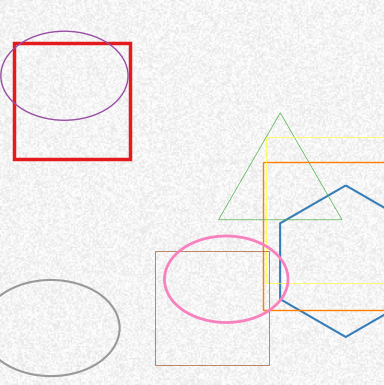[{"shape": "square", "thickness": 2.5, "radius": 0.76, "center": [0.187, 0.738]}, {"shape": "hexagon", "thickness": 1.5, "radius": 0.98, "center": [0.898, 0.322]}, {"shape": "triangle", "thickness": 0.5, "radius": 0.93, "center": [0.728, 0.522]}, {"shape": "oval", "thickness": 1, "radius": 0.83, "center": [0.167, 0.803]}, {"shape": "square", "thickness": 1, "radius": 0.97, "center": [0.876, 0.387]}, {"shape": "square", "thickness": 0.5, "radius": 0.94, "center": [0.879, 0.454]}, {"shape": "square", "thickness": 0.5, "radius": 0.74, "center": [0.549, 0.2]}, {"shape": "oval", "thickness": 2, "radius": 0.8, "center": [0.588, 0.275]}, {"shape": "oval", "thickness": 1.5, "radius": 0.89, "center": [0.132, 0.148]}]